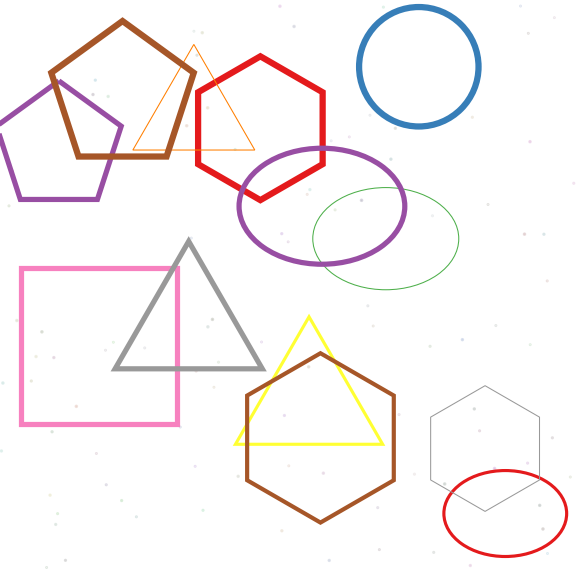[{"shape": "oval", "thickness": 1.5, "radius": 0.53, "center": [0.875, 0.11]}, {"shape": "hexagon", "thickness": 3, "radius": 0.62, "center": [0.451, 0.777]}, {"shape": "circle", "thickness": 3, "radius": 0.52, "center": [0.725, 0.884]}, {"shape": "oval", "thickness": 0.5, "radius": 0.63, "center": [0.668, 0.586]}, {"shape": "pentagon", "thickness": 2.5, "radius": 0.57, "center": [0.102, 0.746]}, {"shape": "oval", "thickness": 2.5, "radius": 0.72, "center": [0.557, 0.642]}, {"shape": "triangle", "thickness": 0.5, "radius": 0.61, "center": [0.336, 0.8]}, {"shape": "triangle", "thickness": 1.5, "radius": 0.74, "center": [0.535, 0.303]}, {"shape": "hexagon", "thickness": 2, "radius": 0.73, "center": [0.555, 0.241]}, {"shape": "pentagon", "thickness": 3, "radius": 0.65, "center": [0.212, 0.833]}, {"shape": "square", "thickness": 2.5, "radius": 0.67, "center": [0.171, 0.4]}, {"shape": "triangle", "thickness": 2.5, "radius": 0.74, "center": [0.327, 0.434]}, {"shape": "hexagon", "thickness": 0.5, "radius": 0.54, "center": [0.84, 0.222]}]